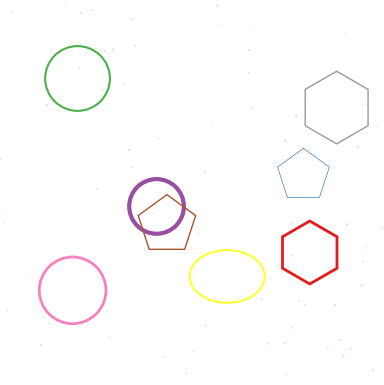[{"shape": "hexagon", "thickness": 2, "radius": 0.41, "center": [0.805, 0.344]}, {"shape": "pentagon", "thickness": 0.5, "radius": 0.35, "center": [0.788, 0.544]}, {"shape": "circle", "thickness": 1.5, "radius": 0.42, "center": [0.201, 0.796]}, {"shape": "circle", "thickness": 3, "radius": 0.35, "center": [0.407, 0.464]}, {"shape": "oval", "thickness": 1.5, "radius": 0.49, "center": [0.59, 0.282]}, {"shape": "pentagon", "thickness": 1, "radius": 0.39, "center": [0.434, 0.416]}, {"shape": "circle", "thickness": 2, "radius": 0.43, "center": [0.189, 0.246]}, {"shape": "hexagon", "thickness": 1, "radius": 0.47, "center": [0.874, 0.721]}]